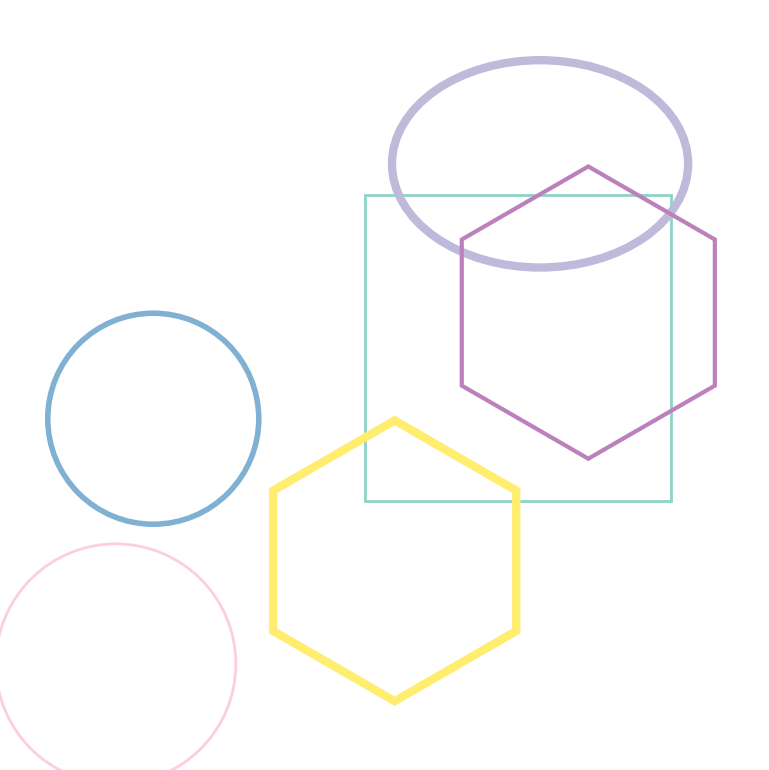[{"shape": "square", "thickness": 1, "radius": 0.99, "center": [0.673, 0.548]}, {"shape": "oval", "thickness": 3, "radius": 0.96, "center": [0.701, 0.787]}, {"shape": "circle", "thickness": 2, "radius": 0.69, "center": [0.199, 0.456]}, {"shape": "circle", "thickness": 1, "radius": 0.78, "center": [0.15, 0.138]}, {"shape": "hexagon", "thickness": 1.5, "radius": 0.95, "center": [0.764, 0.594]}, {"shape": "hexagon", "thickness": 3, "radius": 0.91, "center": [0.513, 0.272]}]